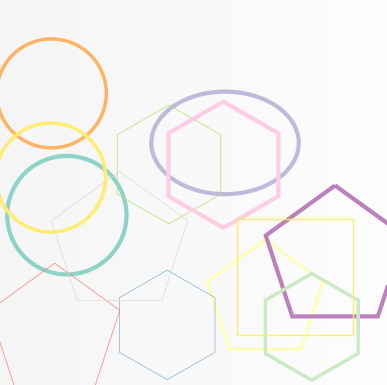[{"shape": "circle", "thickness": 3, "radius": 0.77, "center": [0.173, 0.441]}, {"shape": "pentagon", "thickness": 2, "radius": 0.78, "center": [0.685, 0.22]}, {"shape": "oval", "thickness": 3, "radius": 0.95, "center": [0.581, 0.629]}, {"shape": "pentagon", "thickness": 0.5, "radius": 0.88, "center": [0.141, 0.14]}, {"shape": "hexagon", "thickness": 0.5, "radius": 0.71, "center": [0.432, 0.156]}, {"shape": "circle", "thickness": 2.5, "radius": 0.71, "center": [0.133, 0.757]}, {"shape": "hexagon", "thickness": 0.5, "radius": 0.77, "center": [0.436, 0.573]}, {"shape": "hexagon", "thickness": 3, "radius": 0.82, "center": [0.577, 0.572]}, {"shape": "pentagon", "thickness": 0.5, "radius": 0.93, "center": [0.309, 0.369]}, {"shape": "pentagon", "thickness": 3, "radius": 0.94, "center": [0.865, 0.33]}, {"shape": "hexagon", "thickness": 2.5, "radius": 0.69, "center": [0.805, 0.151]}, {"shape": "square", "thickness": 1, "radius": 0.75, "center": [0.761, 0.281]}, {"shape": "circle", "thickness": 2.5, "radius": 0.71, "center": [0.131, 0.539]}]